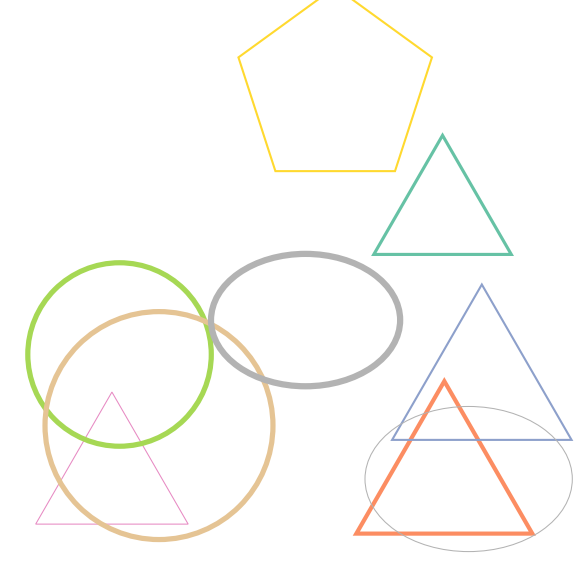[{"shape": "triangle", "thickness": 1.5, "radius": 0.69, "center": [0.766, 0.627]}, {"shape": "triangle", "thickness": 2, "radius": 0.88, "center": [0.769, 0.163]}, {"shape": "triangle", "thickness": 1, "radius": 0.9, "center": [0.834, 0.327]}, {"shape": "triangle", "thickness": 0.5, "radius": 0.76, "center": [0.194, 0.168]}, {"shape": "circle", "thickness": 2.5, "radius": 0.79, "center": [0.207, 0.385]}, {"shape": "pentagon", "thickness": 1, "radius": 0.88, "center": [0.58, 0.845]}, {"shape": "circle", "thickness": 2.5, "radius": 0.99, "center": [0.275, 0.262]}, {"shape": "oval", "thickness": 0.5, "radius": 0.9, "center": [0.812, 0.17]}, {"shape": "oval", "thickness": 3, "radius": 0.82, "center": [0.529, 0.445]}]